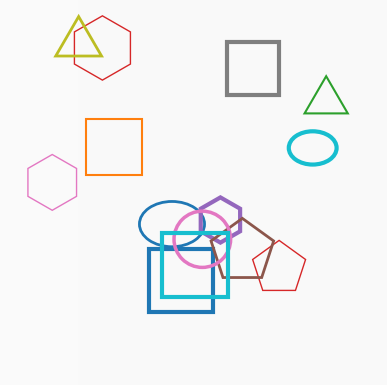[{"shape": "oval", "thickness": 2, "radius": 0.42, "center": [0.444, 0.418]}, {"shape": "square", "thickness": 3, "radius": 0.41, "center": [0.466, 0.272]}, {"shape": "square", "thickness": 1.5, "radius": 0.36, "center": [0.294, 0.618]}, {"shape": "triangle", "thickness": 1.5, "radius": 0.32, "center": [0.842, 0.738]}, {"shape": "pentagon", "thickness": 1, "radius": 0.36, "center": [0.72, 0.304]}, {"shape": "hexagon", "thickness": 1, "radius": 0.42, "center": [0.264, 0.875]}, {"shape": "hexagon", "thickness": 3, "radius": 0.29, "center": [0.569, 0.429]}, {"shape": "pentagon", "thickness": 2, "radius": 0.42, "center": [0.625, 0.348]}, {"shape": "hexagon", "thickness": 1, "radius": 0.36, "center": [0.135, 0.526]}, {"shape": "circle", "thickness": 2.5, "radius": 0.37, "center": [0.522, 0.379]}, {"shape": "square", "thickness": 3, "radius": 0.34, "center": [0.653, 0.822]}, {"shape": "triangle", "thickness": 2, "radius": 0.34, "center": [0.203, 0.889]}, {"shape": "oval", "thickness": 3, "radius": 0.31, "center": [0.807, 0.616]}, {"shape": "square", "thickness": 3, "radius": 0.42, "center": [0.503, 0.311]}]